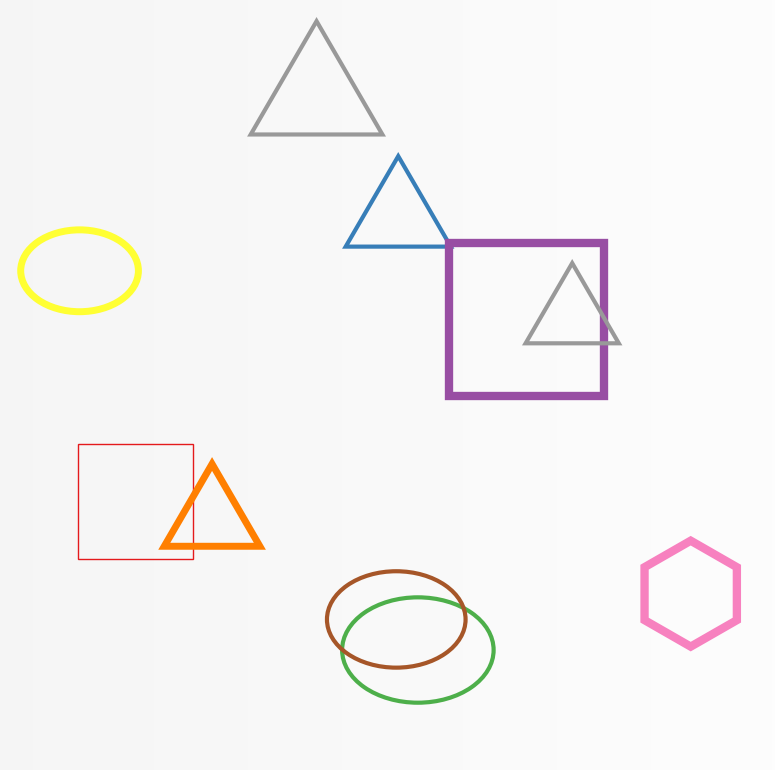[{"shape": "square", "thickness": 0.5, "radius": 0.37, "center": [0.175, 0.349]}, {"shape": "triangle", "thickness": 1.5, "radius": 0.39, "center": [0.514, 0.719]}, {"shape": "oval", "thickness": 1.5, "radius": 0.49, "center": [0.539, 0.156]}, {"shape": "square", "thickness": 3, "radius": 0.5, "center": [0.679, 0.585]}, {"shape": "triangle", "thickness": 2.5, "radius": 0.36, "center": [0.274, 0.326]}, {"shape": "oval", "thickness": 2.5, "radius": 0.38, "center": [0.103, 0.648]}, {"shape": "oval", "thickness": 1.5, "radius": 0.45, "center": [0.511, 0.196]}, {"shape": "hexagon", "thickness": 3, "radius": 0.34, "center": [0.891, 0.229]}, {"shape": "triangle", "thickness": 1.5, "radius": 0.35, "center": [0.738, 0.589]}, {"shape": "triangle", "thickness": 1.5, "radius": 0.49, "center": [0.408, 0.874]}]